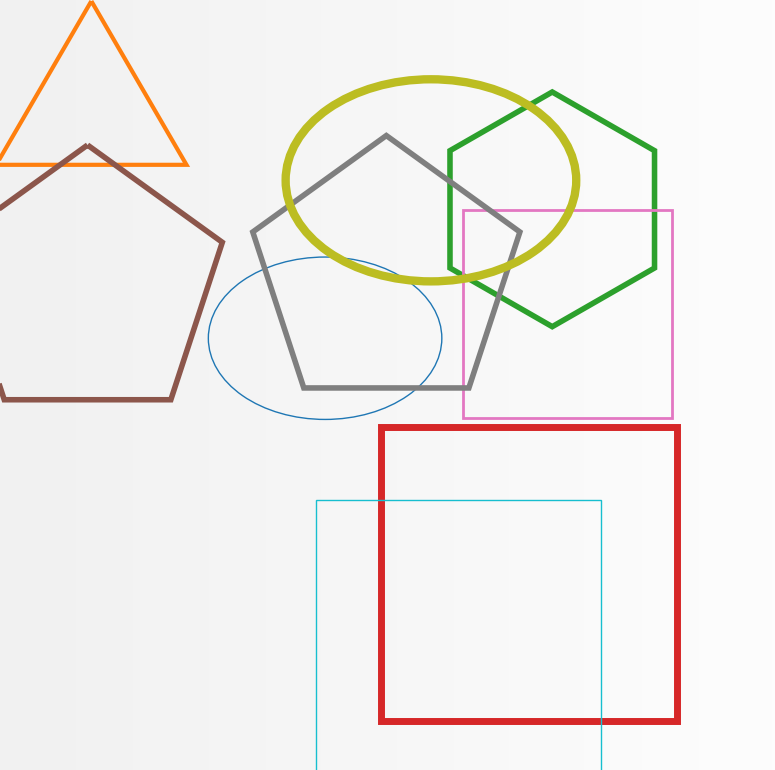[{"shape": "oval", "thickness": 0.5, "radius": 0.75, "center": [0.419, 0.561]}, {"shape": "triangle", "thickness": 1.5, "radius": 0.71, "center": [0.118, 0.857]}, {"shape": "hexagon", "thickness": 2, "radius": 0.76, "center": [0.713, 0.728]}, {"shape": "square", "thickness": 2.5, "radius": 0.95, "center": [0.682, 0.255]}, {"shape": "pentagon", "thickness": 2, "radius": 0.91, "center": [0.113, 0.629]}, {"shape": "square", "thickness": 1, "radius": 0.67, "center": [0.732, 0.593]}, {"shape": "pentagon", "thickness": 2, "radius": 0.91, "center": [0.498, 0.643]}, {"shape": "oval", "thickness": 3, "radius": 0.94, "center": [0.556, 0.766]}, {"shape": "square", "thickness": 0.5, "radius": 0.92, "center": [0.592, 0.167]}]